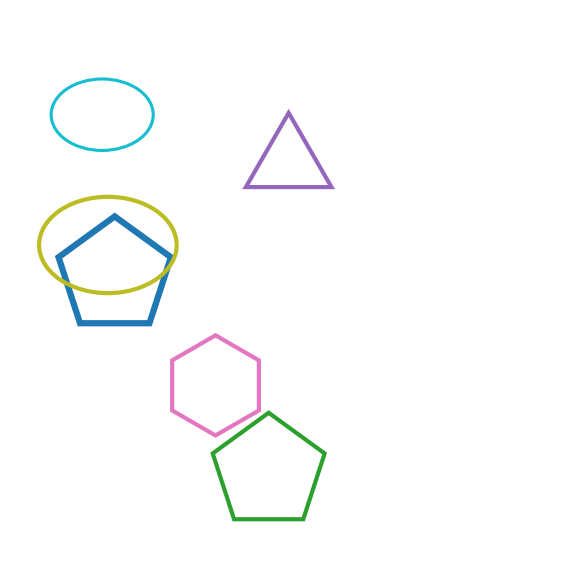[{"shape": "pentagon", "thickness": 3, "radius": 0.51, "center": [0.199, 0.522]}, {"shape": "pentagon", "thickness": 2, "radius": 0.51, "center": [0.465, 0.182]}, {"shape": "triangle", "thickness": 2, "radius": 0.43, "center": [0.5, 0.718]}, {"shape": "hexagon", "thickness": 2, "radius": 0.43, "center": [0.373, 0.332]}, {"shape": "oval", "thickness": 2, "radius": 0.6, "center": [0.187, 0.575]}, {"shape": "oval", "thickness": 1.5, "radius": 0.44, "center": [0.177, 0.8]}]